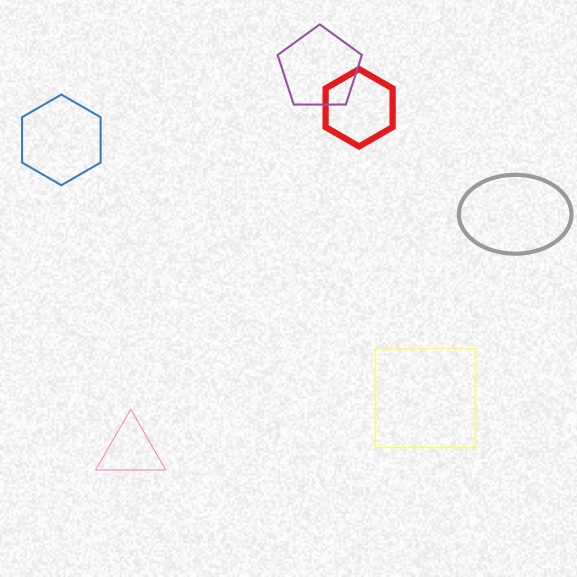[{"shape": "hexagon", "thickness": 3, "radius": 0.33, "center": [0.622, 0.812]}, {"shape": "hexagon", "thickness": 1, "radius": 0.39, "center": [0.106, 0.757]}, {"shape": "pentagon", "thickness": 1, "radius": 0.38, "center": [0.554, 0.88]}, {"shape": "square", "thickness": 0.5, "radius": 0.43, "center": [0.736, 0.31]}, {"shape": "triangle", "thickness": 0.5, "radius": 0.35, "center": [0.226, 0.22]}, {"shape": "oval", "thickness": 2, "radius": 0.49, "center": [0.892, 0.628]}]